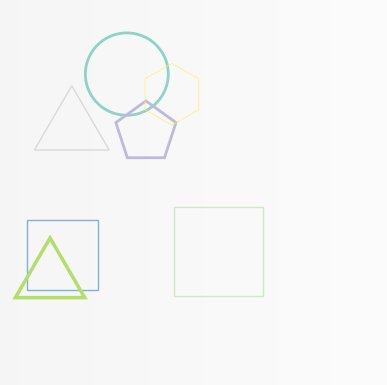[{"shape": "circle", "thickness": 2, "radius": 0.53, "center": [0.327, 0.808]}, {"shape": "pentagon", "thickness": 2, "radius": 0.41, "center": [0.377, 0.656]}, {"shape": "square", "thickness": 1, "radius": 0.46, "center": [0.161, 0.338]}, {"shape": "triangle", "thickness": 2.5, "radius": 0.52, "center": [0.129, 0.279]}, {"shape": "triangle", "thickness": 1, "radius": 0.56, "center": [0.185, 0.666]}, {"shape": "square", "thickness": 1, "radius": 0.57, "center": [0.565, 0.347]}, {"shape": "hexagon", "thickness": 0.5, "radius": 0.4, "center": [0.444, 0.755]}]